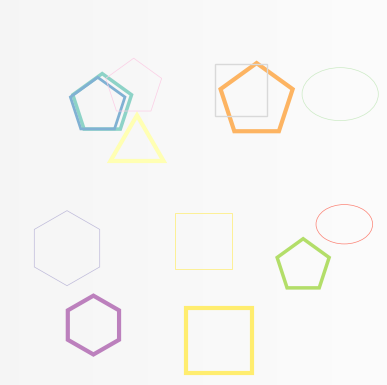[{"shape": "pentagon", "thickness": 2.5, "radius": 0.4, "center": [0.264, 0.729]}, {"shape": "triangle", "thickness": 3, "radius": 0.4, "center": [0.354, 0.621]}, {"shape": "hexagon", "thickness": 0.5, "radius": 0.49, "center": [0.173, 0.355]}, {"shape": "oval", "thickness": 0.5, "radius": 0.37, "center": [0.889, 0.418]}, {"shape": "pentagon", "thickness": 2, "radius": 0.37, "center": [0.252, 0.725]}, {"shape": "pentagon", "thickness": 3, "radius": 0.49, "center": [0.662, 0.738]}, {"shape": "pentagon", "thickness": 2.5, "radius": 0.35, "center": [0.782, 0.309]}, {"shape": "pentagon", "thickness": 0.5, "radius": 0.38, "center": [0.345, 0.773]}, {"shape": "square", "thickness": 1, "radius": 0.33, "center": [0.622, 0.766]}, {"shape": "hexagon", "thickness": 3, "radius": 0.38, "center": [0.241, 0.156]}, {"shape": "oval", "thickness": 0.5, "radius": 0.49, "center": [0.878, 0.755]}, {"shape": "square", "thickness": 0.5, "radius": 0.36, "center": [0.525, 0.374]}, {"shape": "square", "thickness": 3, "radius": 0.43, "center": [0.565, 0.116]}]